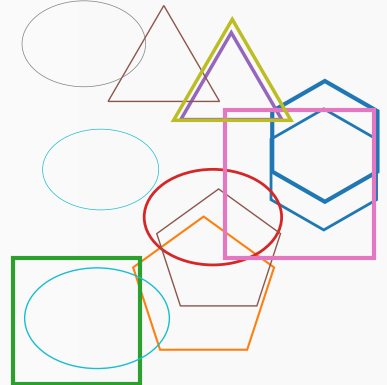[{"shape": "hexagon", "thickness": 2, "radius": 0.79, "center": [0.836, 0.56]}, {"shape": "hexagon", "thickness": 3, "radius": 0.78, "center": [0.838, 0.633]}, {"shape": "pentagon", "thickness": 1.5, "radius": 0.96, "center": [0.525, 0.246]}, {"shape": "square", "thickness": 3, "radius": 0.82, "center": [0.197, 0.166]}, {"shape": "oval", "thickness": 2, "radius": 0.89, "center": [0.549, 0.436]}, {"shape": "triangle", "thickness": 2.5, "radius": 0.75, "center": [0.597, 0.765]}, {"shape": "triangle", "thickness": 1, "radius": 0.83, "center": [0.423, 0.82]}, {"shape": "pentagon", "thickness": 1, "radius": 0.84, "center": [0.564, 0.341]}, {"shape": "square", "thickness": 3, "radius": 0.96, "center": [0.772, 0.523]}, {"shape": "oval", "thickness": 0.5, "radius": 0.8, "center": [0.216, 0.886]}, {"shape": "triangle", "thickness": 2.5, "radius": 0.87, "center": [0.599, 0.775]}, {"shape": "oval", "thickness": 0.5, "radius": 0.75, "center": [0.26, 0.56]}, {"shape": "oval", "thickness": 1, "radius": 0.93, "center": [0.25, 0.173]}]